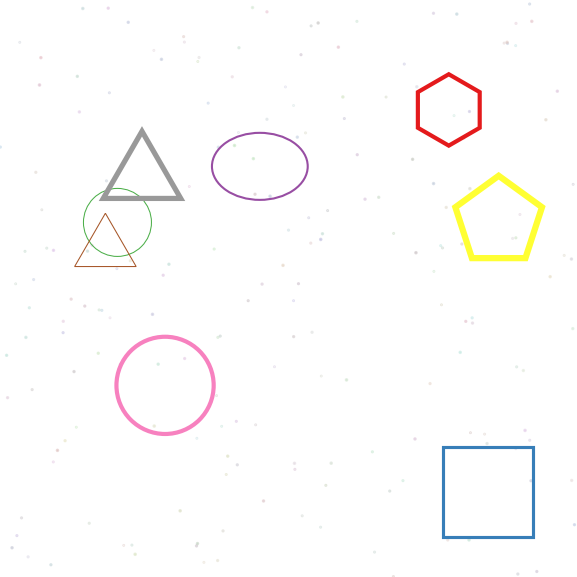[{"shape": "hexagon", "thickness": 2, "radius": 0.31, "center": [0.777, 0.809]}, {"shape": "square", "thickness": 1.5, "radius": 0.39, "center": [0.845, 0.147]}, {"shape": "circle", "thickness": 0.5, "radius": 0.29, "center": [0.203, 0.614]}, {"shape": "oval", "thickness": 1, "radius": 0.41, "center": [0.45, 0.711]}, {"shape": "pentagon", "thickness": 3, "radius": 0.39, "center": [0.864, 0.616]}, {"shape": "triangle", "thickness": 0.5, "radius": 0.31, "center": [0.182, 0.568]}, {"shape": "circle", "thickness": 2, "radius": 0.42, "center": [0.286, 0.332]}, {"shape": "triangle", "thickness": 2.5, "radius": 0.39, "center": [0.246, 0.694]}]